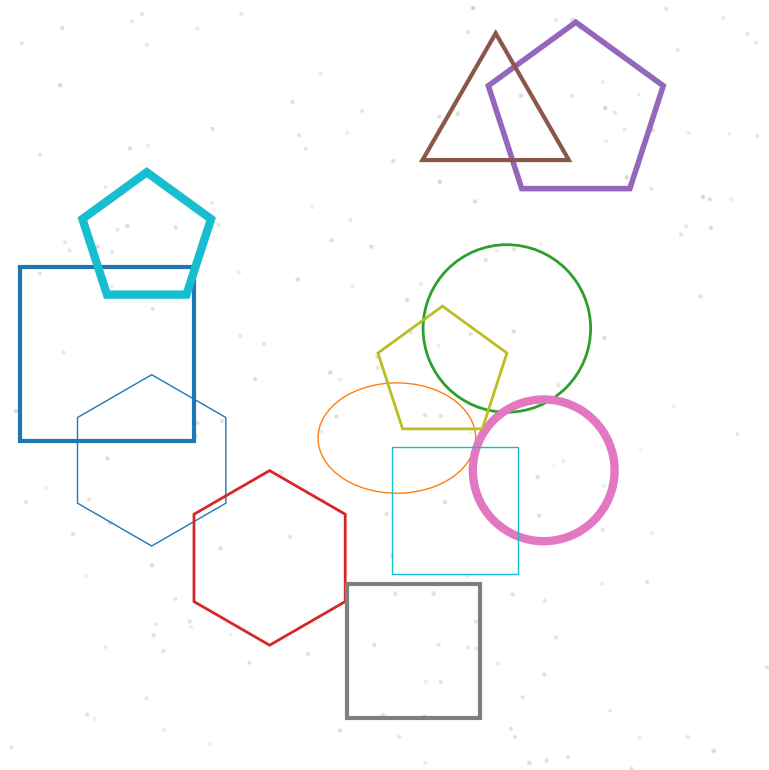[{"shape": "hexagon", "thickness": 0.5, "radius": 0.56, "center": [0.197, 0.402]}, {"shape": "square", "thickness": 1.5, "radius": 0.57, "center": [0.139, 0.54]}, {"shape": "oval", "thickness": 0.5, "radius": 0.51, "center": [0.515, 0.431]}, {"shape": "circle", "thickness": 1, "radius": 0.54, "center": [0.658, 0.573]}, {"shape": "hexagon", "thickness": 1, "radius": 0.57, "center": [0.35, 0.275]}, {"shape": "pentagon", "thickness": 2, "radius": 0.6, "center": [0.748, 0.852]}, {"shape": "triangle", "thickness": 1.5, "radius": 0.55, "center": [0.644, 0.847]}, {"shape": "circle", "thickness": 3, "radius": 0.46, "center": [0.706, 0.389]}, {"shape": "square", "thickness": 1.5, "radius": 0.43, "center": [0.537, 0.155]}, {"shape": "pentagon", "thickness": 1, "radius": 0.44, "center": [0.575, 0.514]}, {"shape": "pentagon", "thickness": 3, "radius": 0.44, "center": [0.191, 0.688]}, {"shape": "square", "thickness": 0.5, "radius": 0.41, "center": [0.591, 0.337]}]